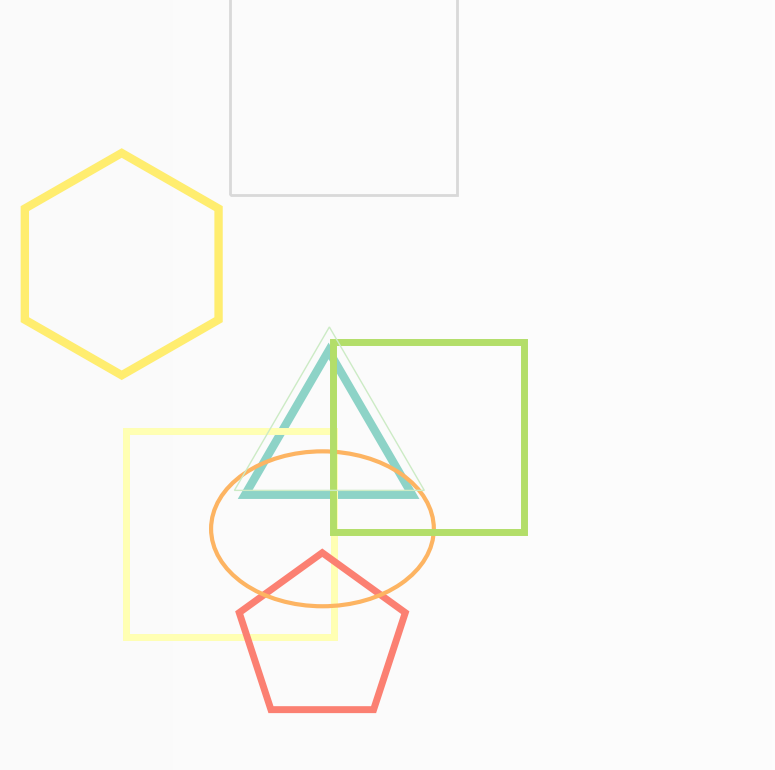[{"shape": "triangle", "thickness": 3, "radius": 0.62, "center": [0.424, 0.42]}, {"shape": "square", "thickness": 2.5, "radius": 0.67, "center": [0.296, 0.307]}, {"shape": "pentagon", "thickness": 2.5, "radius": 0.56, "center": [0.416, 0.17]}, {"shape": "oval", "thickness": 1.5, "radius": 0.72, "center": [0.416, 0.313]}, {"shape": "square", "thickness": 2.5, "radius": 0.62, "center": [0.553, 0.433]}, {"shape": "square", "thickness": 1, "radius": 0.73, "center": [0.443, 0.893]}, {"shape": "triangle", "thickness": 0.5, "radius": 0.71, "center": [0.425, 0.434]}, {"shape": "hexagon", "thickness": 3, "radius": 0.72, "center": [0.157, 0.657]}]